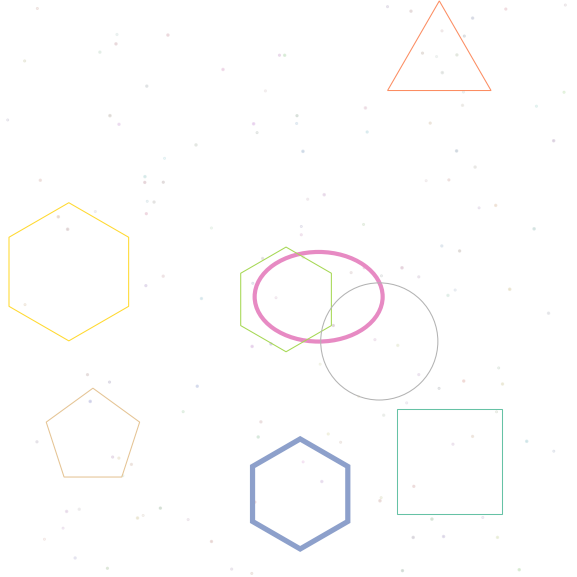[{"shape": "square", "thickness": 0.5, "radius": 0.45, "center": [0.778, 0.2]}, {"shape": "triangle", "thickness": 0.5, "radius": 0.52, "center": [0.761, 0.894]}, {"shape": "hexagon", "thickness": 2.5, "radius": 0.48, "center": [0.52, 0.144]}, {"shape": "oval", "thickness": 2, "radius": 0.55, "center": [0.552, 0.485]}, {"shape": "hexagon", "thickness": 0.5, "radius": 0.45, "center": [0.495, 0.481]}, {"shape": "hexagon", "thickness": 0.5, "radius": 0.6, "center": [0.119, 0.529]}, {"shape": "pentagon", "thickness": 0.5, "radius": 0.43, "center": [0.161, 0.242]}, {"shape": "circle", "thickness": 0.5, "radius": 0.51, "center": [0.657, 0.408]}]